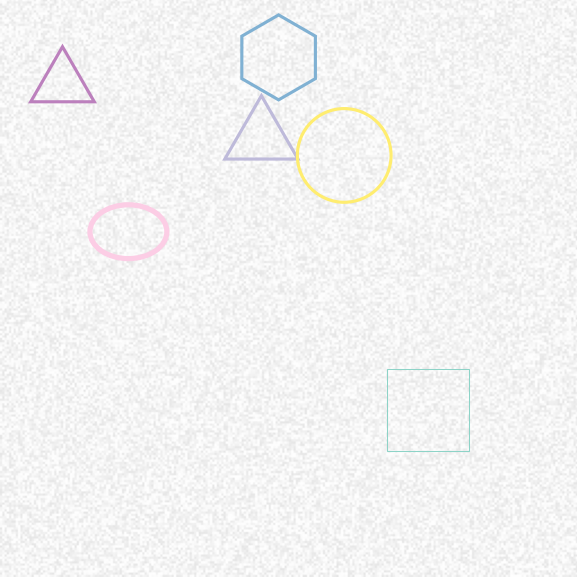[{"shape": "square", "thickness": 0.5, "radius": 0.36, "center": [0.742, 0.289]}, {"shape": "triangle", "thickness": 1.5, "radius": 0.37, "center": [0.453, 0.76]}, {"shape": "hexagon", "thickness": 1.5, "radius": 0.37, "center": [0.482, 0.9]}, {"shape": "oval", "thickness": 2.5, "radius": 0.33, "center": [0.222, 0.598]}, {"shape": "triangle", "thickness": 1.5, "radius": 0.32, "center": [0.108, 0.855]}, {"shape": "circle", "thickness": 1.5, "radius": 0.41, "center": [0.596, 0.73]}]